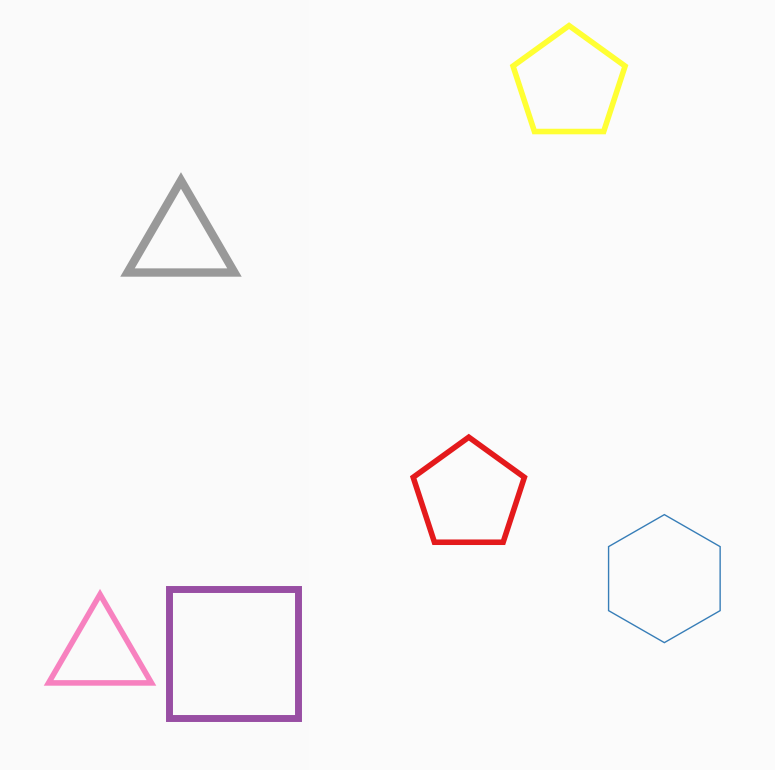[{"shape": "pentagon", "thickness": 2, "radius": 0.38, "center": [0.605, 0.357]}, {"shape": "hexagon", "thickness": 0.5, "radius": 0.42, "center": [0.857, 0.249]}, {"shape": "square", "thickness": 2.5, "radius": 0.42, "center": [0.301, 0.151]}, {"shape": "pentagon", "thickness": 2, "radius": 0.38, "center": [0.734, 0.891]}, {"shape": "triangle", "thickness": 2, "radius": 0.38, "center": [0.129, 0.151]}, {"shape": "triangle", "thickness": 3, "radius": 0.4, "center": [0.234, 0.686]}]